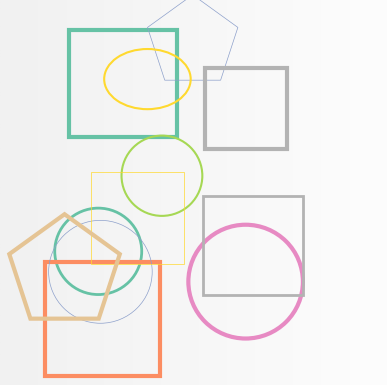[{"shape": "circle", "thickness": 2, "radius": 0.56, "center": [0.254, 0.347]}, {"shape": "square", "thickness": 3, "radius": 0.69, "center": [0.317, 0.784]}, {"shape": "square", "thickness": 3, "radius": 0.74, "center": [0.265, 0.172]}, {"shape": "circle", "thickness": 0.5, "radius": 0.67, "center": [0.259, 0.294]}, {"shape": "pentagon", "thickness": 0.5, "radius": 0.61, "center": [0.497, 0.891]}, {"shape": "circle", "thickness": 3, "radius": 0.74, "center": [0.634, 0.268]}, {"shape": "circle", "thickness": 1.5, "radius": 0.52, "center": [0.418, 0.544]}, {"shape": "square", "thickness": 0.5, "radius": 0.6, "center": [0.355, 0.433]}, {"shape": "oval", "thickness": 1.5, "radius": 0.56, "center": [0.38, 0.795]}, {"shape": "pentagon", "thickness": 3, "radius": 0.75, "center": [0.167, 0.294]}, {"shape": "square", "thickness": 2, "radius": 0.64, "center": [0.653, 0.363]}, {"shape": "square", "thickness": 3, "radius": 0.53, "center": [0.635, 0.719]}]